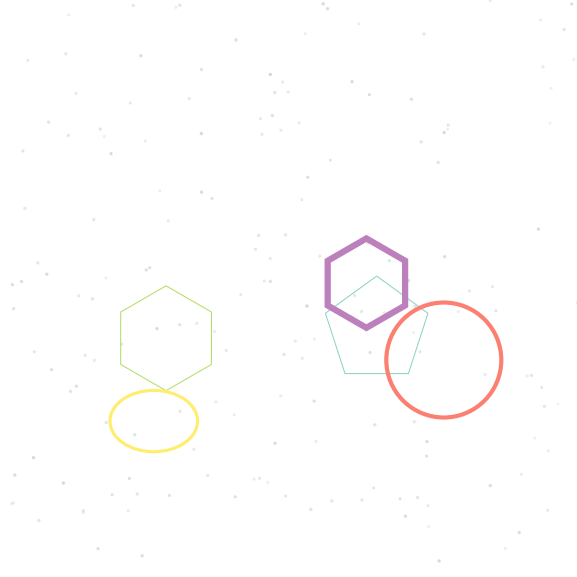[{"shape": "pentagon", "thickness": 0.5, "radius": 0.47, "center": [0.652, 0.428]}, {"shape": "circle", "thickness": 2, "radius": 0.5, "center": [0.768, 0.376]}, {"shape": "hexagon", "thickness": 0.5, "radius": 0.45, "center": [0.288, 0.413]}, {"shape": "hexagon", "thickness": 3, "radius": 0.39, "center": [0.634, 0.509]}, {"shape": "oval", "thickness": 1.5, "radius": 0.38, "center": [0.266, 0.27]}]